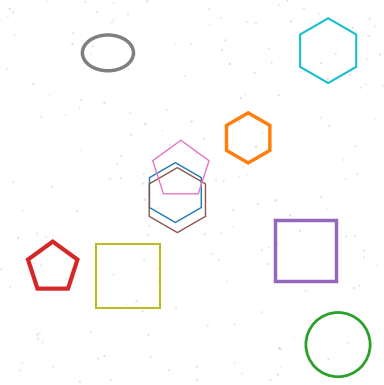[{"shape": "hexagon", "thickness": 1, "radius": 0.39, "center": [0.456, 0.5]}, {"shape": "hexagon", "thickness": 2.5, "radius": 0.32, "center": [0.645, 0.642]}, {"shape": "circle", "thickness": 2, "radius": 0.42, "center": [0.878, 0.105]}, {"shape": "pentagon", "thickness": 3, "radius": 0.34, "center": [0.137, 0.305]}, {"shape": "square", "thickness": 2.5, "radius": 0.4, "center": [0.794, 0.35]}, {"shape": "hexagon", "thickness": 1, "radius": 0.42, "center": [0.461, 0.48]}, {"shape": "pentagon", "thickness": 1, "radius": 0.38, "center": [0.47, 0.559]}, {"shape": "oval", "thickness": 2.5, "radius": 0.33, "center": [0.28, 0.863]}, {"shape": "square", "thickness": 1.5, "radius": 0.42, "center": [0.333, 0.284]}, {"shape": "hexagon", "thickness": 1.5, "radius": 0.42, "center": [0.852, 0.868]}]